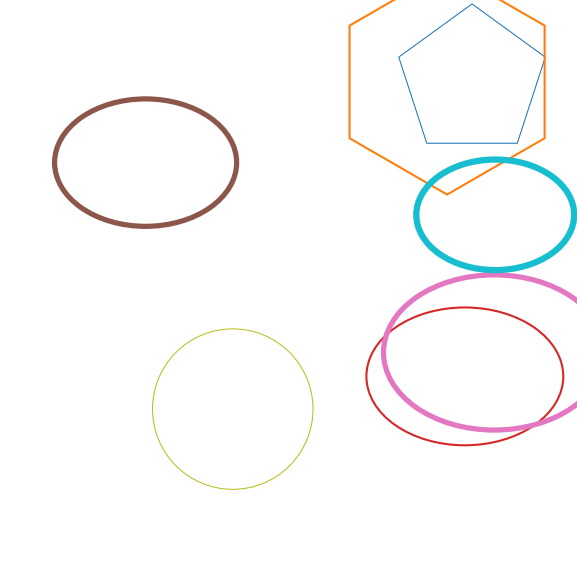[{"shape": "pentagon", "thickness": 0.5, "radius": 0.67, "center": [0.817, 0.859]}, {"shape": "hexagon", "thickness": 1, "radius": 0.98, "center": [0.774, 0.857]}, {"shape": "oval", "thickness": 1, "radius": 0.85, "center": [0.805, 0.347]}, {"shape": "oval", "thickness": 2.5, "radius": 0.79, "center": [0.252, 0.718]}, {"shape": "oval", "thickness": 2.5, "radius": 0.96, "center": [0.856, 0.389]}, {"shape": "circle", "thickness": 0.5, "radius": 0.69, "center": [0.403, 0.291]}, {"shape": "oval", "thickness": 3, "radius": 0.68, "center": [0.858, 0.627]}]